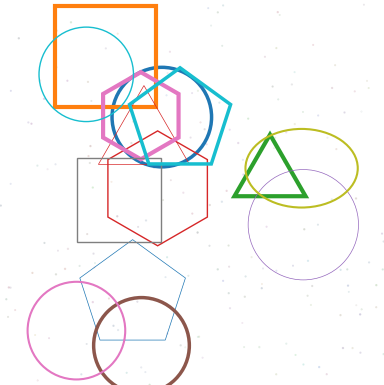[{"shape": "pentagon", "thickness": 0.5, "radius": 0.72, "center": [0.344, 0.233]}, {"shape": "circle", "thickness": 2.5, "radius": 0.65, "center": [0.42, 0.696]}, {"shape": "square", "thickness": 3, "radius": 0.66, "center": [0.274, 0.853]}, {"shape": "triangle", "thickness": 3, "radius": 0.53, "center": [0.701, 0.544]}, {"shape": "hexagon", "thickness": 1, "radius": 0.75, "center": [0.409, 0.511]}, {"shape": "triangle", "thickness": 0.5, "radius": 0.68, "center": [0.374, 0.641]}, {"shape": "circle", "thickness": 0.5, "radius": 0.72, "center": [0.788, 0.416]}, {"shape": "circle", "thickness": 2.5, "radius": 0.62, "center": [0.368, 0.103]}, {"shape": "hexagon", "thickness": 3, "radius": 0.57, "center": [0.366, 0.699]}, {"shape": "circle", "thickness": 1.5, "radius": 0.63, "center": [0.198, 0.141]}, {"shape": "square", "thickness": 1, "radius": 0.55, "center": [0.308, 0.481]}, {"shape": "oval", "thickness": 1.5, "radius": 0.73, "center": [0.783, 0.563]}, {"shape": "circle", "thickness": 1, "radius": 0.61, "center": [0.224, 0.807]}, {"shape": "pentagon", "thickness": 2.5, "radius": 0.69, "center": [0.468, 0.686]}]